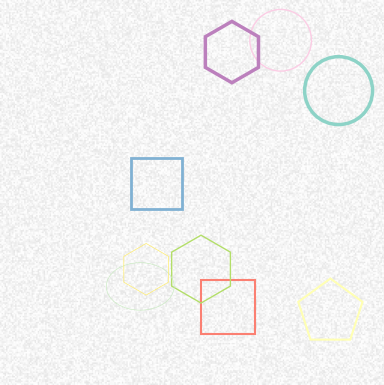[{"shape": "circle", "thickness": 2.5, "radius": 0.44, "center": [0.879, 0.765]}, {"shape": "pentagon", "thickness": 1.5, "radius": 0.44, "center": [0.858, 0.189]}, {"shape": "square", "thickness": 1.5, "radius": 0.35, "center": [0.592, 0.203]}, {"shape": "square", "thickness": 2, "radius": 0.33, "center": [0.407, 0.524]}, {"shape": "hexagon", "thickness": 1, "radius": 0.44, "center": [0.522, 0.301]}, {"shape": "circle", "thickness": 1, "radius": 0.4, "center": [0.729, 0.895]}, {"shape": "hexagon", "thickness": 2.5, "radius": 0.4, "center": [0.602, 0.865]}, {"shape": "oval", "thickness": 0.5, "radius": 0.44, "center": [0.364, 0.256]}, {"shape": "hexagon", "thickness": 0.5, "radius": 0.34, "center": [0.38, 0.301]}]